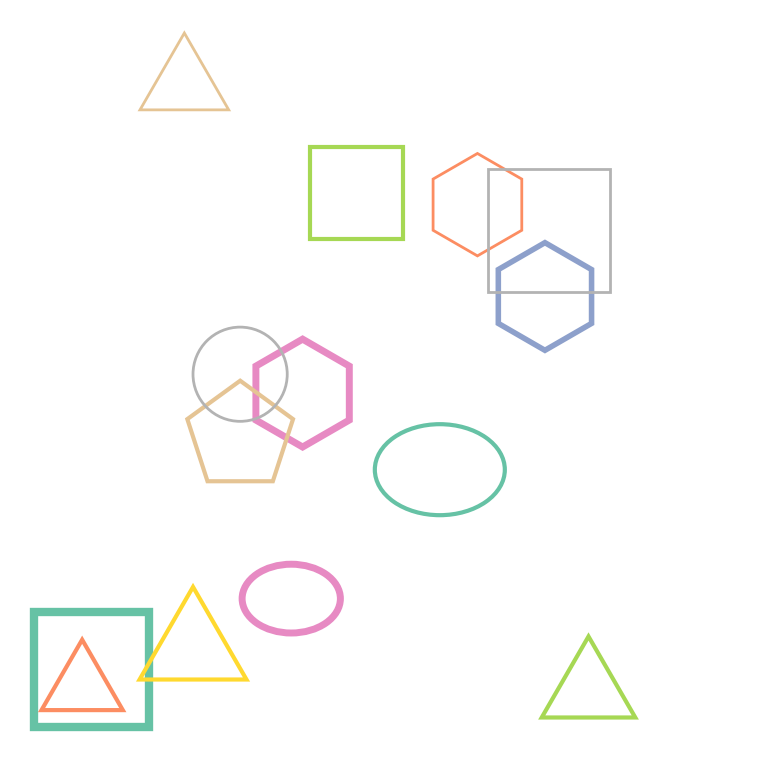[{"shape": "square", "thickness": 3, "radius": 0.37, "center": [0.119, 0.131]}, {"shape": "oval", "thickness": 1.5, "radius": 0.42, "center": [0.571, 0.39]}, {"shape": "triangle", "thickness": 1.5, "radius": 0.3, "center": [0.107, 0.108]}, {"shape": "hexagon", "thickness": 1, "radius": 0.33, "center": [0.62, 0.734]}, {"shape": "hexagon", "thickness": 2, "radius": 0.35, "center": [0.708, 0.615]}, {"shape": "oval", "thickness": 2.5, "radius": 0.32, "center": [0.378, 0.223]}, {"shape": "hexagon", "thickness": 2.5, "radius": 0.35, "center": [0.393, 0.489]}, {"shape": "triangle", "thickness": 1.5, "radius": 0.35, "center": [0.764, 0.103]}, {"shape": "square", "thickness": 1.5, "radius": 0.3, "center": [0.463, 0.749]}, {"shape": "triangle", "thickness": 1.5, "radius": 0.4, "center": [0.251, 0.158]}, {"shape": "triangle", "thickness": 1, "radius": 0.33, "center": [0.239, 0.891]}, {"shape": "pentagon", "thickness": 1.5, "radius": 0.36, "center": [0.312, 0.433]}, {"shape": "square", "thickness": 1, "radius": 0.4, "center": [0.713, 0.701]}, {"shape": "circle", "thickness": 1, "radius": 0.31, "center": [0.312, 0.514]}]